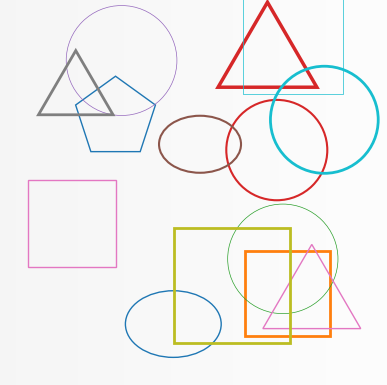[{"shape": "pentagon", "thickness": 1, "radius": 0.54, "center": [0.298, 0.694]}, {"shape": "oval", "thickness": 1, "radius": 0.62, "center": [0.447, 0.158]}, {"shape": "square", "thickness": 2, "radius": 0.55, "center": [0.742, 0.237]}, {"shape": "circle", "thickness": 0.5, "radius": 0.71, "center": [0.73, 0.328]}, {"shape": "triangle", "thickness": 2.5, "radius": 0.74, "center": [0.69, 0.847]}, {"shape": "circle", "thickness": 1.5, "radius": 0.65, "center": [0.714, 0.61]}, {"shape": "circle", "thickness": 0.5, "radius": 0.71, "center": [0.314, 0.843]}, {"shape": "oval", "thickness": 1.5, "radius": 0.53, "center": [0.516, 0.625]}, {"shape": "square", "thickness": 1, "radius": 0.57, "center": [0.186, 0.419]}, {"shape": "triangle", "thickness": 1, "radius": 0.73, "center": [0.805, 0.219]}, {"shape": "triangle", "thickness": 2, "radius": 0.56, "center": [0.196, 0.757]}, {"shape": "square", "thickness": 2, "radius": 0.75, "center": [0.599, 0.259]}, {"shape": "circle", "thickness": 2, "radius": 0.7, "center": [0.837, 0.689]}, {"shape": "square", "thickness": 0.5, "radius": 0.65, "center": [0.757, 0.886]}]